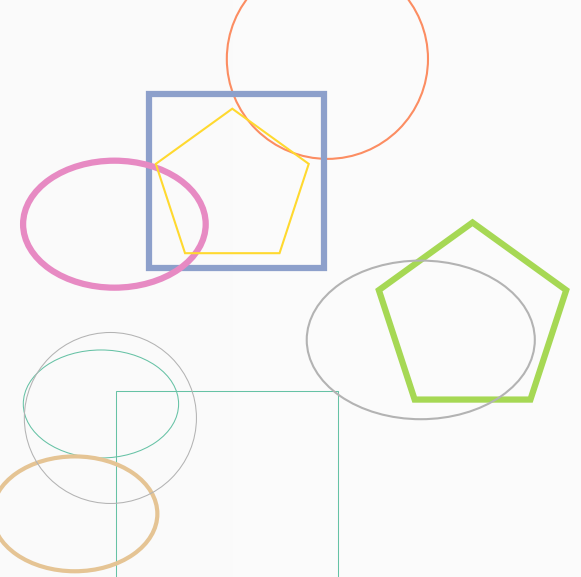[{"shape": "square", "thickness": 0.5, "radius": 0.95, "center": [0.391, 0.131]}, {"shape": "oval", "thickness": 0.5, "radius": 0.67, "center": [0.174, 0.3]}, {"shape": "circle", "thickness": 1, "radius": 0.87, "center": [0.563, 0.897]}, {"shape": "square", "thickness": 3, "radius": 0.75, "center": [0.407, 0.685]}, {"shape": "oval", "thickness": 3, "radius": 0.79, "center": [0.197, 0.611]}, {"shape": "pentagon", "thickness": 3, "radius": 0.85, "center": [0.813, 0.444]}, {"shape": "pentagon", "thickness": 1, "radius": 0.69, "center": [0.4, 0.673]}, {"shape": "oval", "thickness": 2, "radius": 0.71, "center": [0.129, 0.109]}, {"shape": "oval", "thickness": 1, "radius": 0.98, "center": [0.724, 0.411]}, {"shape": "circle", "thickness": 0.5, "radius": 0.74, "center": [0.19, 0.275]}]